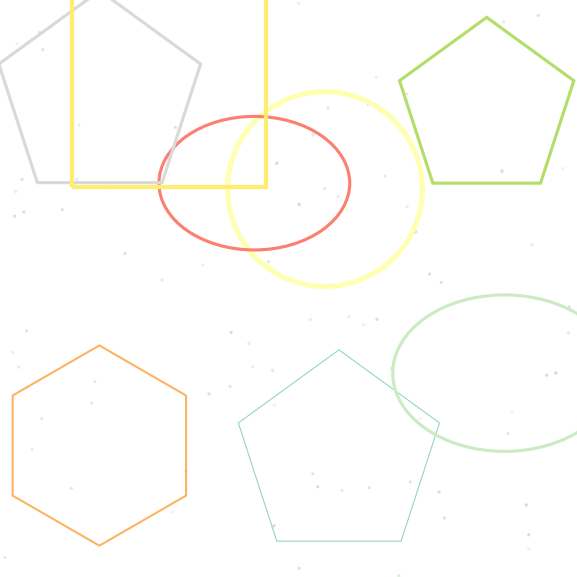[{"shape": "pentagon", "thickness": 0.5, "radius": 0.92, "center": [0.587, 0.21]}, {"shape": "circle", "thickness": 2.5, "radius": 0.84, "center": [0.563, 0.672]}, {"shape": "oval", "thickness": 1.5, "radius": 0.83, "center": [0.44, 0.682]}, {"shape": "hexagon", "thickness": 1, "radius": 0.87, "center": [0.172, 0.228]}, {"shape": "pentagon", "thickness": 1.5, "radius": 0.79, "center": [0.843, 0.81]}, {"shape": "pentagon", "thickness": 1.5, "radius": 0.92, "center": [0.173, 0.832]}, {"shape": "oval", "thickness": 1.5, "radius": 0.97, "center": [0.874, 0.353]}, {"shape": "square", "thickness": 2, "radius": 0.84, "center": [0.293, 0.843]}]